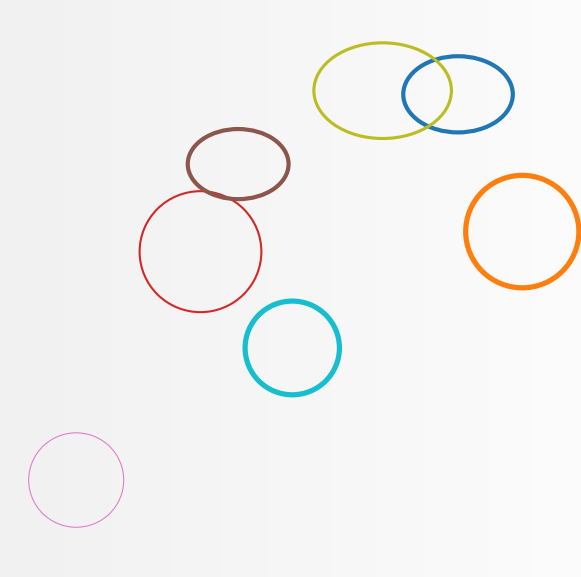[{"shape": "oval", "thickness": 2, "radius": 0.47, "center": [0.788, 0.836]}, {"shape": "circle", "thickness": 2.5, "radius": 0.49, "center": [0.899, 0.598]}, {"shape": "circle", "thickness": 1, "radius": 0.52, "center": [0.345, 0.563]}, {"shape": "oval", "thickness": 2, "radius": 0.43, "center": [0.41, 0.715]}, {"shape": "circle", "thickness": 0.5, "radius": 0.41, "center": [0.131, 0.168]}, {"shape": "oval", "thickness": 1.5, "radius": 0.59, "center": [0.658, 0.842]}, {"shape": "circle", "thickness": 2.5, "radius": 0.41, "center": [0.503, 0.397]}]